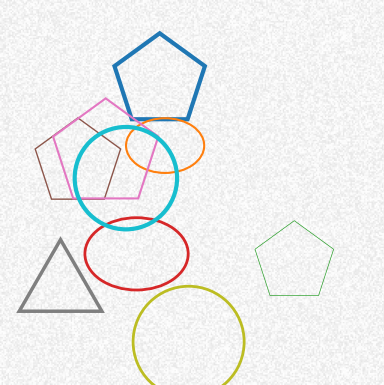[{"shape": "pentagon", "thickness": 3, "radius": 0.62, "center": [0.415, 0.79]}, {"shape": "oval", "thickness": 1.5, "radius": 0.51, "center": [0.429, 0.622]}, {"shape": "pentagon", "thickness": 0.5, "radius": 0.54, "center": [0.764, 0.319]}, {"shape": "oval", "thickness": 2, "radius": 0.67, "center": [0.355, 0.341]}, {"shape": "pentagon", "thickness": 1, "radius": 0.58, "center": [0.202, 0.577]}, {"shape": "pentagon", "thickness": 1.5, "radius": 0.72, "center": [0.275, 0.601]}, {"shape": "triangle", "thickness": 2.5, "radius": 0.62, "center": [0.157, 0.254]}, {"shape": "circle", "thickness": 2, "radius": 0.72, "center": [0.49, 0.112]}, {"shape": "circle", "thickness": 3, "radius": 0.66, "center": [0.327, 0.537]}]